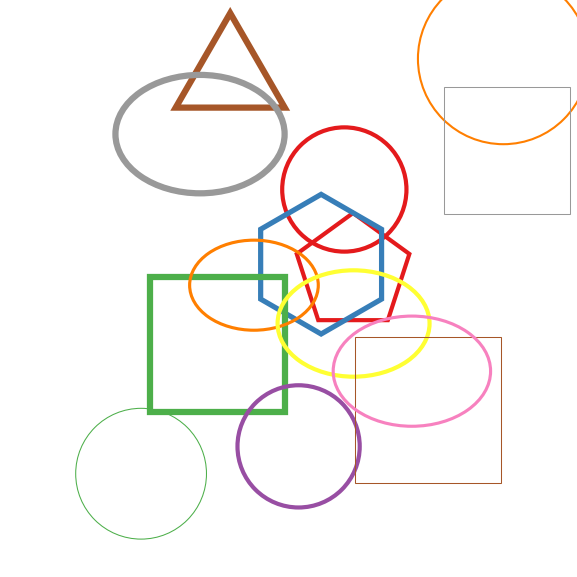[{"shape": "pentagon", "thickness": 2, "radius": 0.51, "center": [0.611, 0.528]}, {"shape": "circle", "thickness": 2, "radius": 0.54, "center": [0.596, 0.671]}, {"shape": "hexagon", "thickness": 2.5, "radius": 0.6, "center": [0.556, 0.542]}, {"shape": "square", "thickness": 3, "radius": 0.59, "center": [0.377, 0.402]}, {"shape": "circle", "thickness": 0.5, "radius": 0.57, "center": [0.244, 0.179]}, {"shape": "circle", "thickness": 2, "radius": 0.53, "center": [0.517, 0.226]}, {"shape": "oval", "thickness": 1.5, "radius": 0.56, "center": [0.44, 0.505]}, {"shape": "circle", "thickness": 1, "radius": 0.74, "center": [0.872, 0.897]}, {"shape": "oval", "thickness": 2, "radius": 0.66, "center": [0.612, 0.439]}, {"shape": "square", "thickness": 0.5, "radius": 0.63, "center": [0.741, 0.289]}, {"shape": "triangle", "thickness": 3, "radius": 0.55, "center": [0.399, 0.867]}, {"shape": "oval", "thickness": 1.5, "radius": 0.68, "center": [0.713, 0.356]}, {"shape": "square", "thickness": 0.5, "radius": 0.55, "center": [0.878, 0.739]}, {"shape": "oval", "thickness": 3, "radius": 0.73, "center": [0.346, 0.767]}]